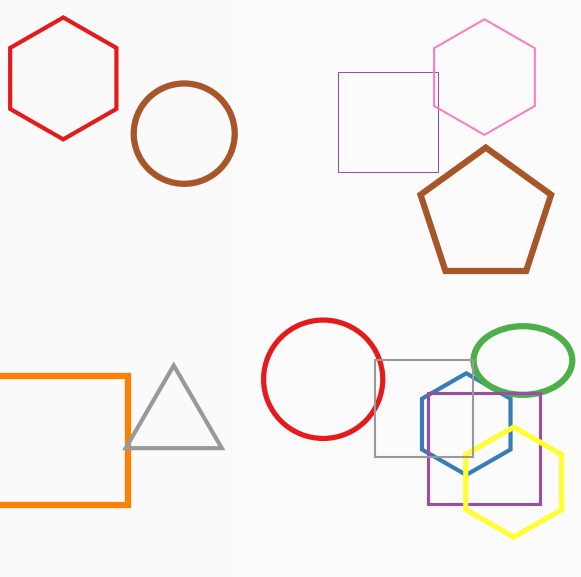[{"shape": "circle", "thickness": 2.5, "radius": 0.51, "center": [0.556, 0.342]}, {"shape": "hexagon", "thickness": 2, "radius": 0.53, "center": [0.109, 0.863]}, {"shape": "hexagon", "thickness": 2, "radius": 0.44, "center": [0.802, 0.265]}, {"shape": "oval", "thickness": 3, "radius": 0.42, "center": [0.9, 0.375]}, {"shape": "square", "thickness": 0.5, "radius": 0.43, "center": [0.667, 0.788]}, {"shape": "square", "thickness": 1.5, "radius": 0.48, "center": [0.833, 0.223]}, {"shape": "square", "thickness": 3, "radius": 0.56, "center": [0.109, 0.236]}, {"shape": "hexagon", "thickness": 2.5, "radius": 0.48, "center": [0.884, 0.164]}, {"shape": "pentagon", "thickness": 3, "radius": 0.59, "center": [0.836, 0.625]}, {"shape": "circle", "thickness": 3, "radius": 0.43, "center": [0.317, 0.768]}, {"shape": "hexagon", "thickness": 1, "radius": 0.5, "center": [0.833, 0.866]}, {"shape": "triangle", "thickness": 2, "radius": 0.48, "center": [0.299, 0.271]}, {"shape": "square", "thickness": 1, "radius": 0.42, "center": [0.73, 0.291]}]